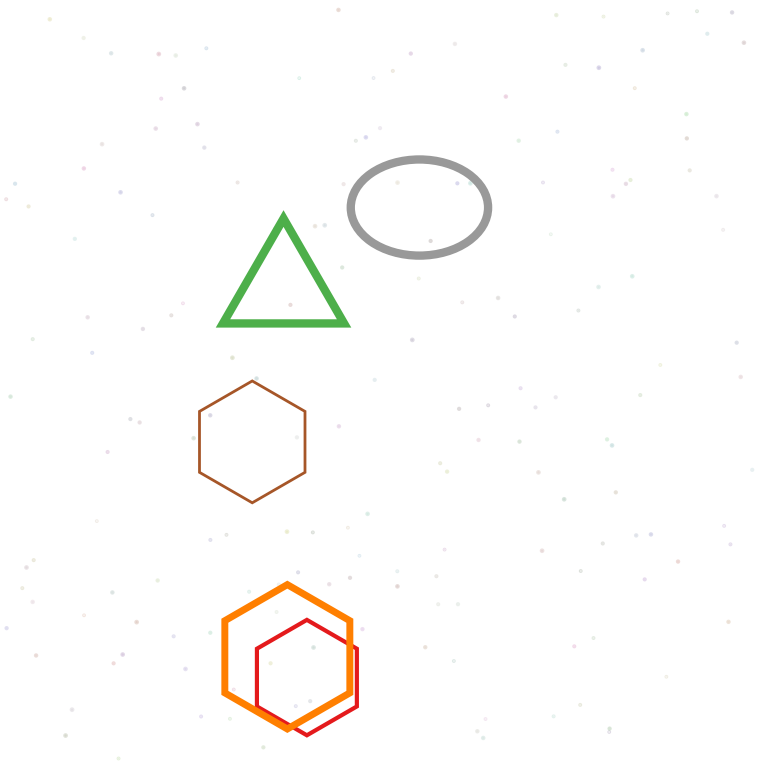[{"shape": "hexagon", "thickness": 1.5, "radius": 0.37, "center": [0.399, 0.12]}, {"shape": "triangle", "thickness": 3, "radius": 0.45, "center": [0.368, 0.625]}, {"shape": "hexagon", "thickness": 2.5, "radius": 0.47, "center": [0.373, 0.147]}, {"shape": "hexagon", "thickness": 1, "radius": 0.4, "center": [0.328, 0.426]}, {"shape": "oval", "thickness": 3, "radius": 0.45, "center": [0.545, 0.73]}]